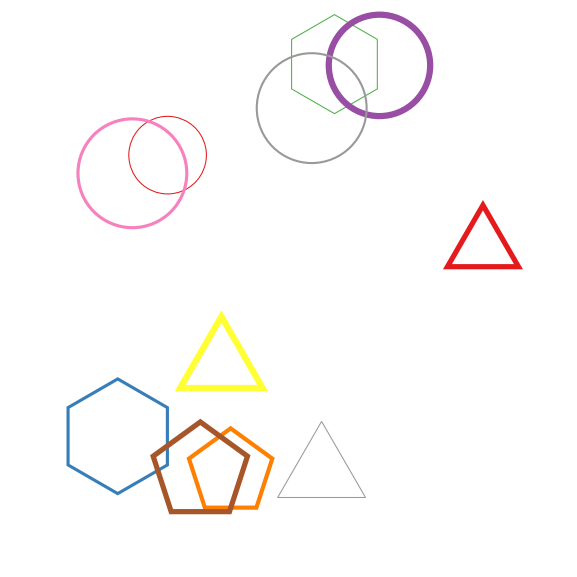[{"shape": "circle", "thickness": 0.5, "radius": 0.34, "center": [0.29, 0.731]}, {"shape": "triangle", "thickness": 2.5, "radius": 0.35, "center": [0.836, 0.573]}, {"shape": "hexagon", "thickness": 1.5, "radius": 0.5, "center": [0.204, 0.244]}, {"shape": "hexagon", "thickness": 0.5, "radius": 0.43, "center": [0.579, 0.888]}, {"shape": "circle", "thickness": 3, "radius": 0.44, "center": [0.657, 0.886]}, {"shape": "pentagon", "thickness": 2, "radius": 0.38, "center": [0.399, 0.181]}, {"shape": "triangle", "thickness": 3, "radius": 0.41, "center": [0.383, 0.368]}, {"shape": "pentagon", "thickness": 2.5, "radius": 0.43, "center": [0.347, 0.183]}, {"shape": "circle", "thickness": 1.5, "radius": 0.47, "center": [0.229, 0.699]}, {"shape": "circle", "thickness": 1, "radius": 0.48, "center": [0.54, 0.812]}, {"shape": "triangle", "thickness": 0.5, "radius": 0.44, "center": [0.557, 0.182]}]